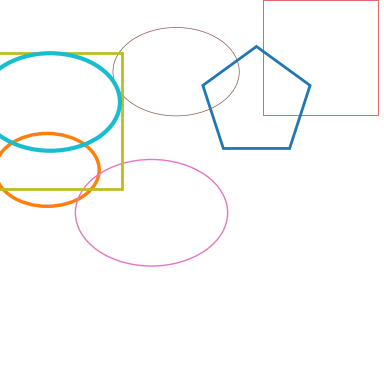[{"shape": "pentagon", "thickness": 2, "radius": 0.73, "center": [0.666, 0.733]}, {"shape": "oval", "thickness": 2.5, "radius": 0.68, "center": [0.122, 0.559]}, {"shape": "square", "thickness": 0.5, "radius": 0.75, "center": [0.832, 0.852]}, {"shape": "oval", "thickness": 0.5, "radius": 0.82, "center": [0.457, 0.814]}, {"shape": "oval", "thickness": 1, "radius": 0.99, "center": [0.394, 0.447]}, {"shape": "square", "thickness": 2, "radius": 0.88, "center": [0.143, 0.686]}, {"shape": "oval", "thickness": 3, "radius": 0.9, "center": [0.131, 0.735]}]